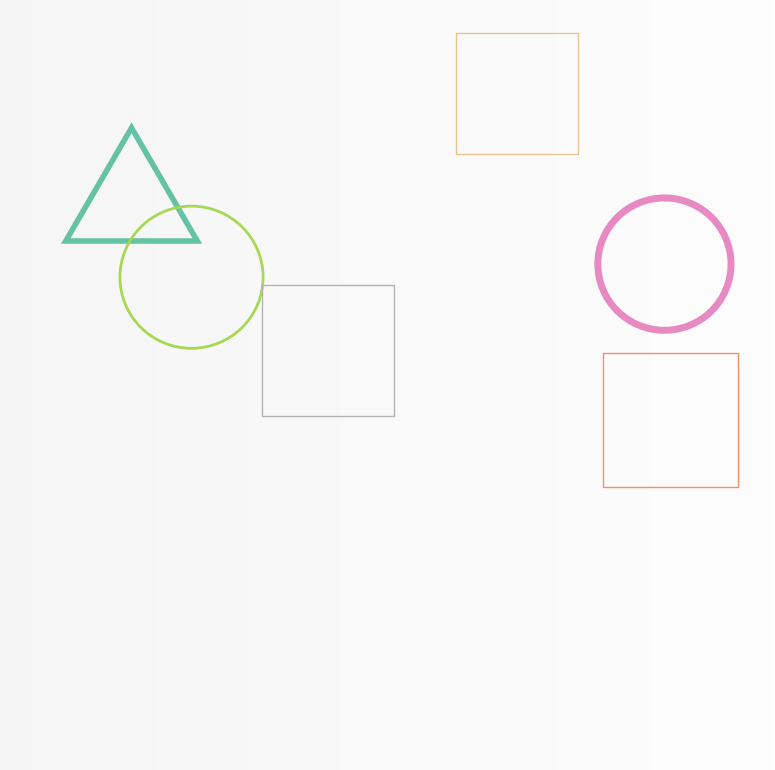[{"shape": "triangle", "thickness": 2, "radius": 0.49, "center": [0.17, 0.736]}, {"shape": "square", "thickness": 0.5, "radius": 0.44, "center": [0.865, 0.454]}, {"shape": "circle", "thickness": 2.5, "radius": 0.43, "center": [0.857, 0.657]}, {"shape": "circle", "thickness": 1, "radius": 0.46, "center": [0.247, 0.64]}, {"shape": "square", "thickness": 0.5, "radius": 0.39, "center": [0.667, 0.879]}, {"shape": "square", "thickness": 0.5, "radius": 0.43, "center": [0.423, 0.545]}]